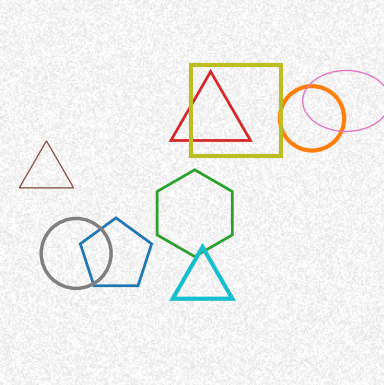[{"shape": "pentagon", "thickness": 2, "radius": 0.49, "center": [0.301, 0.337]}, {"shape": "circle", "thickness": 3, "radius": 0.42, "center": [0.81, 0.693]}, {"shape": "hexagon", "thickness": 2, "radius": 0.56, "center": [0.506, 0.446]}, {"shape": "triangle", "thickness": 2, "radius": 0.6, "center": [0.547, 0.695]}, {"shape": "triangle", "thickness": 1, "radius": 0.41, "center": [0.121, 0.553]}, {"shape": "oval", "thickness": 1, "radius": 0.57, "center": [0.899, 0.738]}, {"shape": "circle", "thickness": 2.5, "radius": 0.45, "center": [0.198, 0.342]}, {"shape": "square", "thickness": 3, "radius": 0.59, "center": [0.613, 0.713]}, {"shape": "triangle", "thickness": 3, "radius": 0.45, "center": [0.526, 0.269]}]